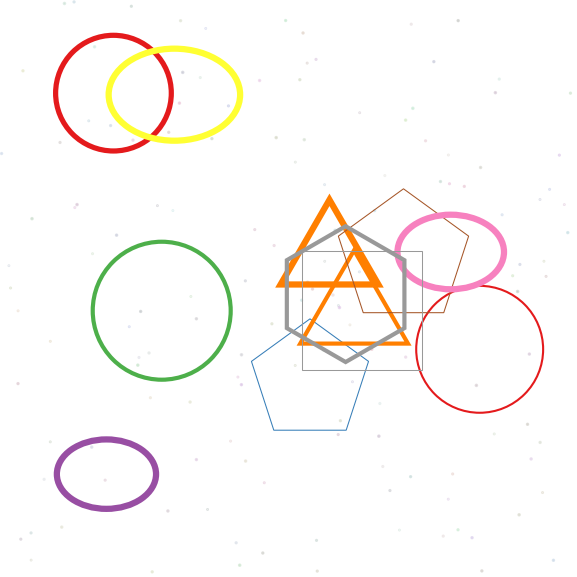[{"shape": "circle", "thickness": 1, "radius": 0.55, "center": [0.831, 0.394]}, {"shape": "circle", "thickness": 2.5, "radius": 0.5, "center": [0.196, 0.838]}, {"shape": "pentagon", "thickness": 0.5, "radius": 0.53, "center": [0.537, 0.34]}, {"shape": "circle", "thickness": 2, "radius": 0.6, "center": [0.28, 0.461]}, {"shape": "oval", "thickness": 3, "radius": 0.43, "center": [0.184, 0.178]}, {"shape": "triangle", "thickness": 2, "radius": 0.54, "center": [0.613, 0.458]}, {"shape": "triangle", "thickness": 3, "radius": 0.49, "center": [0.571, 0.555]}, {"shape": "oval", "thickness": 3, "radius": 0.57, "center": [0.302, 0.835]}, {"shape": "pentagon", "thickness": 0.5, "radius": 0.59, "center": [0.699, 0.554]}, {"shape": "oval", "thickness": 3, "radius": 0.46, "center": [0.781, 0.563]}, {"shape": "square", "thickness": 0.5, "radius": 0.52, "center": [0.627, 0.462]}, {"shape": "hexagon", "thickness": 2, "radius": 0.59, "center": [0.598, 0.49]}]